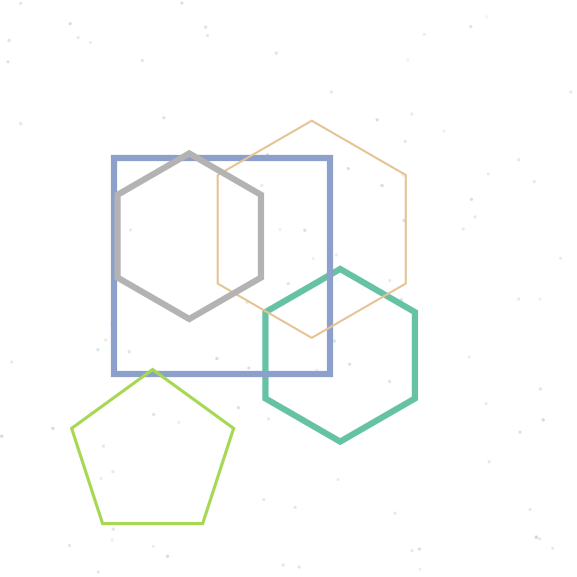[{"shape": "hexagon", "thickness": 3, "radius": 0.75, "center": [0.589, 0.384]}, {"shape": "square", "thickness": 3, "radius": 0.94, "center": [0.384, 0.539]}, {"shape": "pentagon", "thickness": 1.5, "radius": 0.74, "center": [0.264, 0.212]}, {"shape": "hexagon", "thickness": 1, "radius": 0.94, "center": [0.54, 0.602]}, {"shape": "hexagon", "thickness": 3, "radius": 0.72, "center": [0.328, 0.59]}]